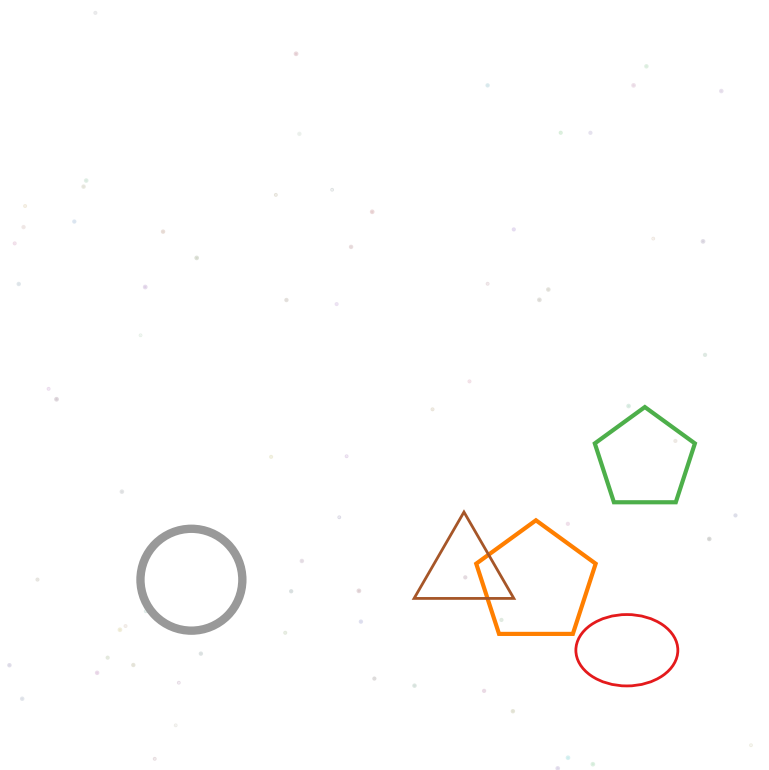[{"shape": "oval", "thickness": 1, "radius": 0.33, "center": [0.814, 0.156]}, {"shape": "pentagon", "thickness": 1.5, "radius": 0.34, "center": [0.837, 0.403]}, {"shape": "pentagon", "thickness": 1.5, "radius": 0.41, "center": [0.696, 0.243]}, {"shape": "triangle", "thickness": 1, "radius": 0.37, "center": [0.603, 0.26]}, {"shape": "circle", "thickness": 3, "radius": 0.33, "center": [0.249, 0.247]}]